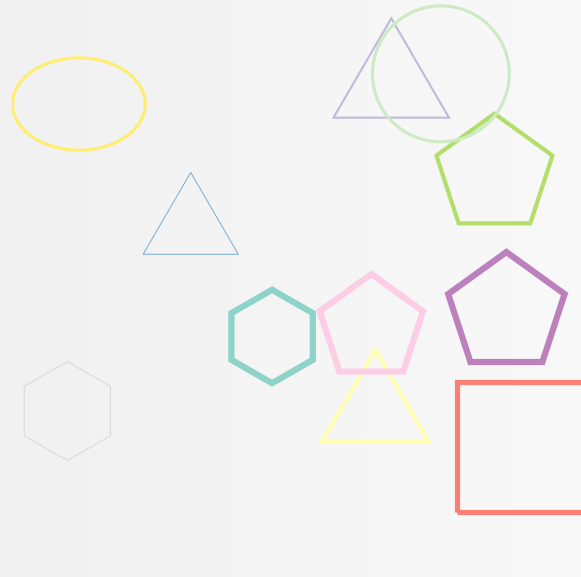[{"shape": "hexagon", "thickness": 3, "radius": 0.4, "center": [0.468, 0.416]}, {"shape": "triangle", "thickness": 2, "radius": 0.53, "center": [0.646, 0.288]}, {"shape": "triangle", "thickness": 1, "radius": 0.57, "center": [0.673, 0.853]}, {"shape": "square", "thickness": 2.5, "radius": 0.56, "center": [0.899, 0.225]}, {"shape": "triangle", "thickness": 0.5, "radius": 0.47, "center": [0.328, 0.606]}, {"shape": "pentagon", "thickness": 2, "radius": 0.52, "center": [0.851, 0.697]}, {"shape": "pentagon", "thickness": 3, "radius": 0.47, "center": [0.639, 0.431]}, {"shape": "hexagon", "thickness": 0.5, "radius": 0.43, "center": [0.116, 0.287]}, {"shape": "pentagon", "thickness": 3, "radius": 0.53, "center": [0.871, 0.457]}, {"shape": "circle", "thickness": 1.5, "radius": 0.59, "center": [0.758, 0.871]}, {"shape": "oval", "thickness": 1.5, "radius": 0.57, "center": [0.136, 0.819]}]